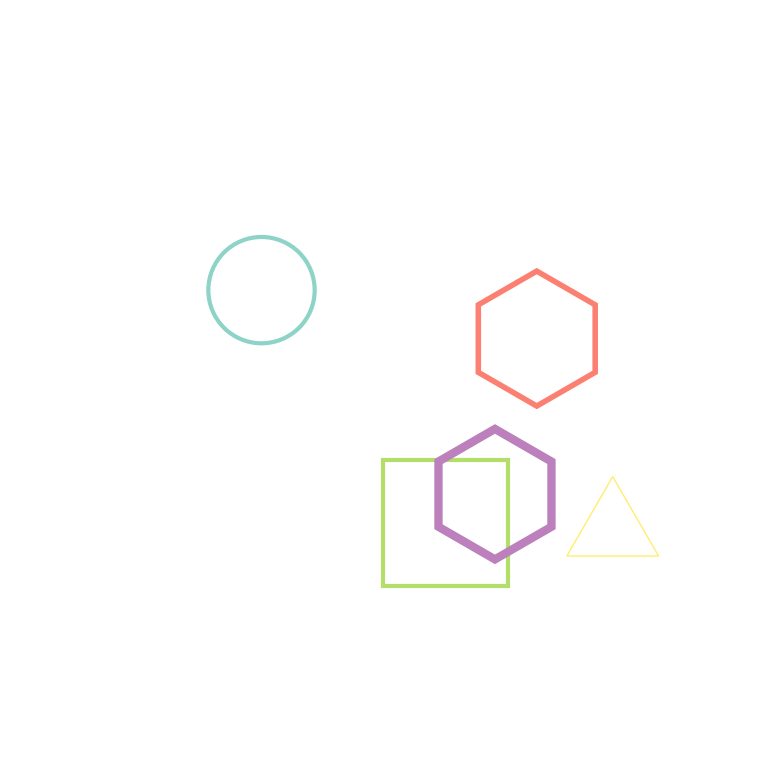[{"shape": "circle", "thickness": 1.5, "radius": 0.35, "center": [0.34, 0.623]}, {"shape": "hexagon", "thickness": 2, "radius": 0.44, "center": [0.697, 0.56]}, {"shape": "square", "thickness": 1.5, "radius": 0.41, "center": [0.579, 0.32]}, {"shape": "hexagon", "thickness": 3, "radius": 0.42, "center": [0.643, 0.358]}, {"shape": "triangle", "thickness": 0.5, "radius": 0.34, "center": [0.796, 0.312]}]